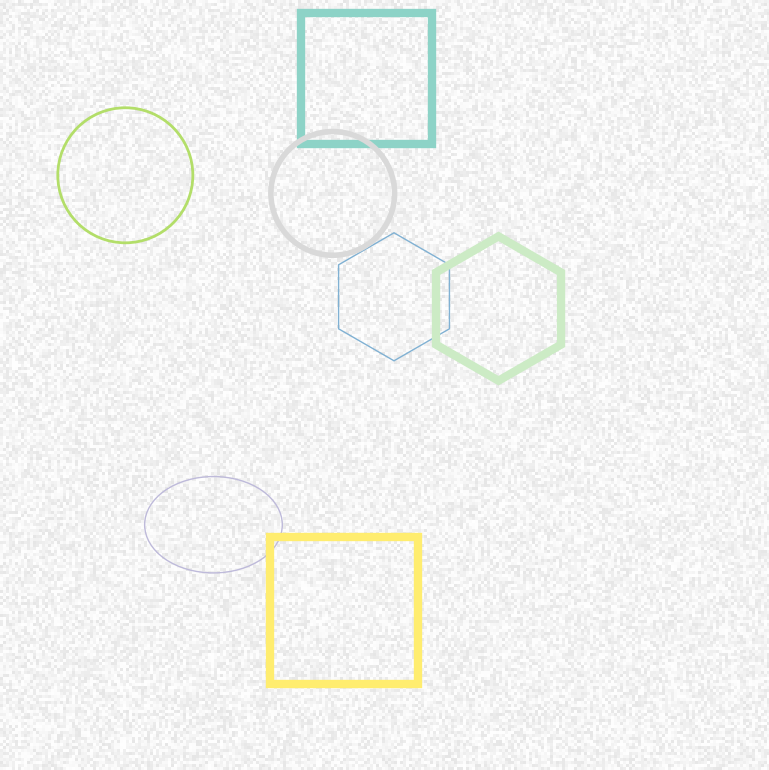[{"shape": "square", "thickness": 3, "radius": 0.42, "center": [0.476, 0.898]}, {"shape": "oval", "thickness": 0.5, "radius": 0.45, "center": [0.277, 0.319]}, {"shape": "hexagon", "thickness": 0.5, "radius": 0.42, "center": [0.512, 0.615]}, {"shape": "circle", "thickness": 1, "radius": 0.44, "center": [0.163, 0.772]}, {"shape": "circle", "thickness": 2, "radius": 0.4, "center": [0.432, 0.749]}, {"shape": "hexagon", "thickness": 3, "radius": 0.47, "center": [0.647, 0.599]}, {"shape": "square", "thickness": 3, "radius": 0.48, "center": [0.447, 0.207]}]